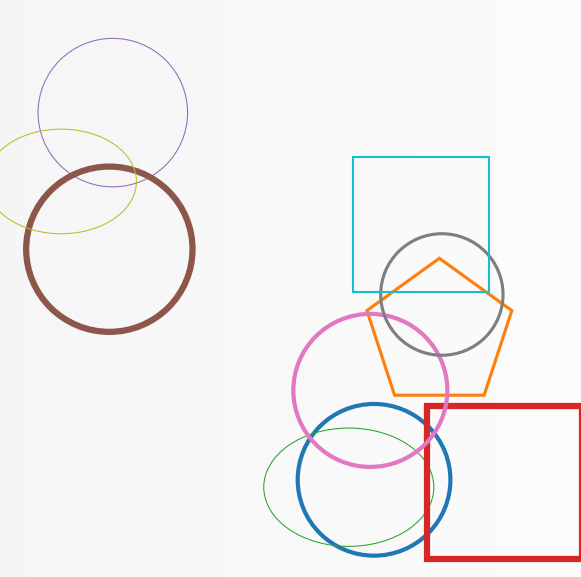[{"shape": "circle", "thickness": 2, "radius": 0.66, "center": [0.644, 0.168]}, {"shape": "pentagon", "thickness": 1.5, "radius": 0.66, "center": [0.756, 0.421]}, {"shape": "oval", "thickness": 0.5, "radius": 0.73, "center": [0.6, 0.155]}, {"shape": "square", "thickness": 3, "radius": 0.66, "center": [0.868, 0.163]}, {"shape": "circle", "thickness": 0.5, "radius": 0.64, "center": [0.194, 0.804]}, {"shape": "circle", "thickness": 3, "radius": 0.72, "center": [0.188, 0.568]}, {"shape": "circle", "thickness": 2, "radius": 0.66, "center": [0.637, 0.323]}, {"shape": "circle", "thickness": 1.5, "radius": 0.53, "center": [0.76, 0.489]}, {"shape": "oval", "thickness": 0.5, "radius": 0.65, "center": [0.105, 0.685]}, {"shape": "square", "thickness": 1, "radius": 0.58, "center": [0.724, 0.611]}]